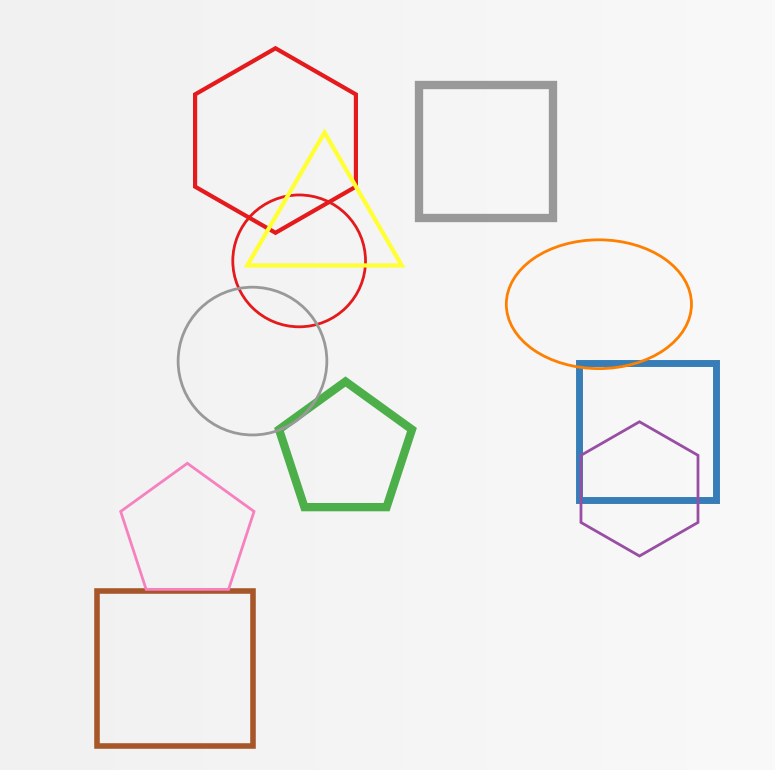[{"shape": "hexagon", "thickness": 1.5, "radius": 0.6, "center": [0.355, 0.817]}, {"shape": "circle", "thickness": 1, "radius": 0.43, "center": [0.386, 0.661]}, {"shape": "square", "thickness": 2.5, "radius": 0.44, "center": [0.836, 0.44]}, {"shape": "pentagon", "thickness": 3, "radius": 0.45, "center": [0.446, 0.414]}, {"shape": "hexagon", "thickness": 1, "radius": 0.44, "center": [0.825, 0.365]}, {"shape": "oval", "thickness": 1, "radius": 0.6, "center": [0.773, 0.605]}, {"shape": "triangle", "thickness": 1.5, "radius": 0.58, "center": [0.419, 0.713]}, {"shape": "square", "thickness": 2, "radius": 0.5, "center": [0.226, 0.132]}, {"shape": "pentagon", "thickness": 1, "radius": 0.45, "center": [0.242, 0.308]}, {"shape": "circle", "thickness": 1, "radius": 0.48, "center": [0.326, 0.531]}, {"shape": "square", "thickness": 3, "radius": 0.43, "center": [0.627, 0.803]}]